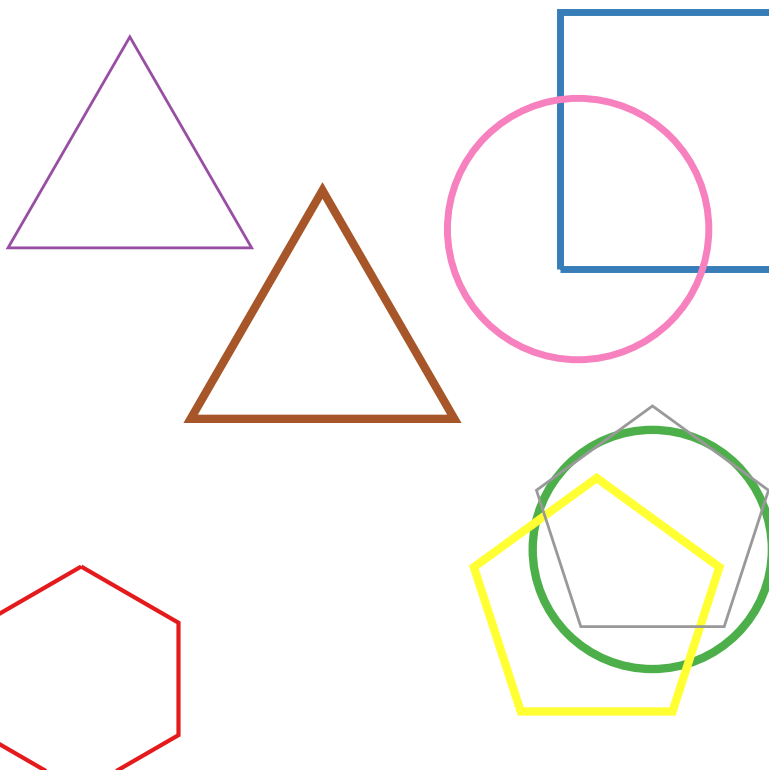[{"shape": "hexagon", "thickness": 1.5, "radius": 0.73, "center": [0.105, 0.118]}, {"shape": "square", "thickness": 2.5, "radius": 0.84, "center": [0.894, 0.817]}, {"shape": "circle", "thickness": 3, "radius": 0.78, "center": [0.847, 0.286]}, {"shape": "triangle", "thickness": 1, "radius": 0.91, "center": [0.169, 0.769]}, {"shape": "pentagon", "thickness": 3, "radius": 0.84, "center": [0.775, 0.212]}, {"shape": "triangle", "thickness": 3, "radius": 0.99, "center": [0.419, 0.555]}, {"shape": "circle", "thickness": 2.5, "radius": 0.85, "center": [0.751, 0.703]}, {"shape": "pentagon", "thickness": 1, "radius": 0.79, "center": [0.847, 0.314]}]